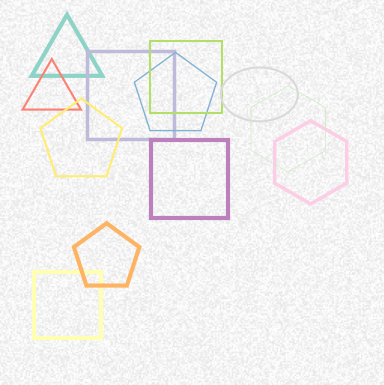[{"shape": "triangle", "thickness": 3, "radius": 0.53, "center": [0.174, 0.856]}, {"shape": "square", "thickness": 3, "radius": 0.43, "center": [0.175, 0.208]}, {"shape": "square", "thickness": 2.5, "radius": 0.57, "center": [0.339, 0.754]}, {"shape": "triangle", "thickness": 1.5, "radius": 0.44, "center": [0.134, 0.759]}, {"shape": "pentagon", "thickness": 1, "radius": 0.56, "center": [0.456, 0.752]}, {"shape": "pentagon", "thickness": 3, "radius": 0.45, "center": [0.277, 0.331]}, {"shape": "square", "thickness": 1.5, "radius": 0.47, "center": [0.483, 0.8]}, {"shape": "hexagon", "thickness": 2.5, "radius": 0.54, "center": [0.807, 0.578]}, {"shape": "oval", "thickness": 1.5, "radius": 0.5, "center": [0.674, 0.755]}, {"shape": "square", "thickness": 3, "radius": 0.5, "center": [0.492, 0.534]}, {"shape": "hexagon", "thickness": 0.5, "radius": 0.56, "center": [0.749, 0.665]}, {"shape": "pentagon", "thickness": 1.5, "radius": 0.56, "center": [0.211, 0.633]}]